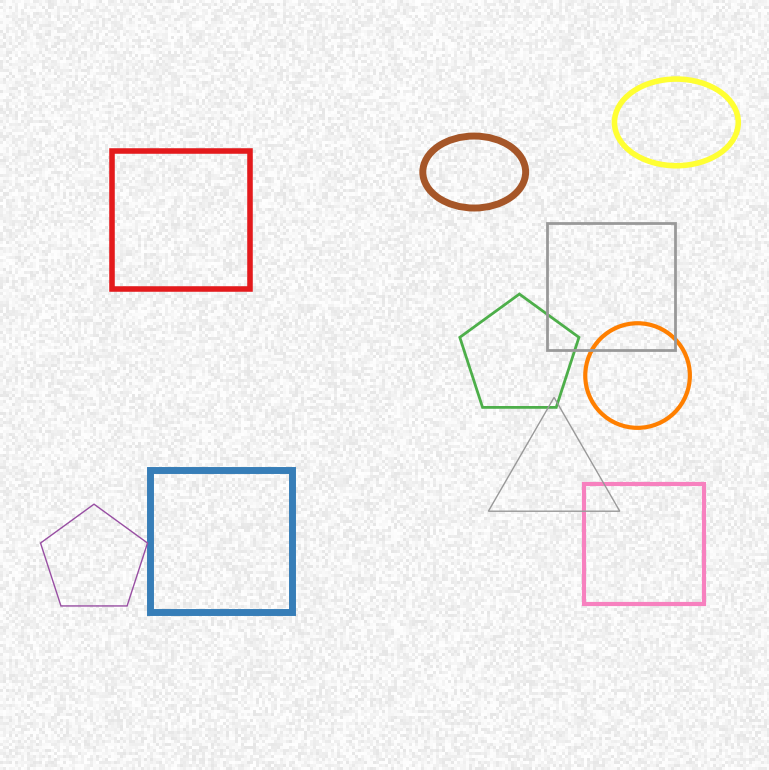[{"shape": "square", "thickness": 2, "radius": 0.45, "center": [0.235, 0.714]}, {"shape": "square", "thickness": 2.5, "radius": 0.46, "center": [0.287, 0.297]}, {"shape": "pentagon", "thickness": 1, "radius": 0.41, "center": [0.675, 0.537]}, {"shape": "pentagon", "thickness": 0.5, "radius": 0.37, "center": [0.122, 0.272]}, {"shape": "circle", "thickness": 1.5, "radius": 0.34, "center": [0.828, 0.512]}, {"shape": "oval", "thickness": 2, "radius": 0.4, "center": [0.878, 0.841]}, {"shape": "oval", "thickness": 2.5, "radius": 0.33, "center": [0.616, 0.777]}, {"shape": "square", "thickness": 1.5, "radius": 0.39, "center": [0.837, 0.293]}, {"shape": "square", "thickness": 1, "radius": 0.41, "center": [0.794, 0.628]}, {"shape": "triangle", "thickness": 0.5, "radius": 0.49, "center": [0.72, 0.385]}]